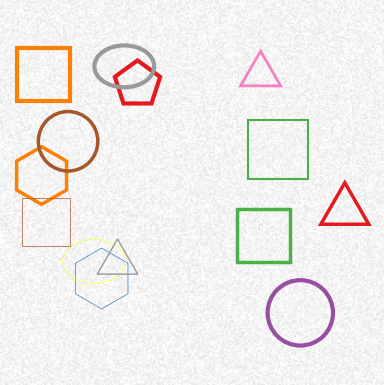[{"shape": "pentagon", "thickness": 3, "radius": 0.31, "center": [0.357, 0.781]}, {"shape": "triangle", "thickness": 2.5, "radius": 0.36, "center": [0.896, 0.453]}, {"shape": "hexagon", "thickness": 0.5, "radius": 0.39, "center": [0.264, 0.277]}, {"shape": "square", "thickness": 1.5, "radius": 0.39, "center": [0.722, 0.611]}, {"shape": "square", "thickness": 2.5, "radius": 0.34, "center": [0.685, 0.388]}, {"shape": "circle", "thickness": 3, "radius": 0.42, "center": [0.78, 0.187]}, {"shape": "hexagon", "thickness": 2.5, "radius": 0.37, "center": [0.108, 0.544]}, {"shape": "square", "thickness": 3, "radius": 0.34, "center": [0.113, 0.807]}, {"shape": "oval", "thickness": 0.5, "radius": 0.41, "center": [0.245, 0.321]}, {"shape": "square", "thickness": 0.5, "radius": 0.31, "center": [0.12, 0.423]}, {"shape": "circle", "thickness": 2.5, "radius": 0.39, "center": [0.177, 0.633]}, {"shape": "triangle", "thickness": 2, "radius": 0.3, "center": [0.677, 0.807]}, {"shape": "oval", "thickness": 3, "radius": 0.39, "center": [0.323, 0.828]}, {"shape": "triangle", "thickness": 1, "radius": 0.3, "center": [0.305, 0.318]}]